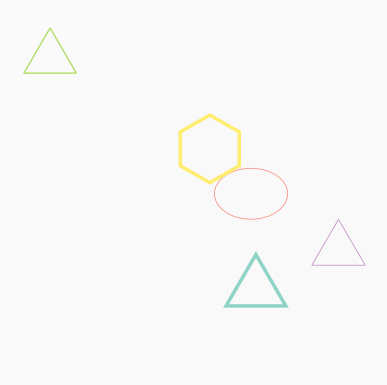[{"shape": "triangle", "thickness": 2.5, "radius": 0.44, "center": [0.66, 0.25]}, {"shape": "oval", "thickness": 0.5, "radius": 0.47, "center": [0.648, 0.497]}, {"shape": "triangle", "thickness": 1, "radius": 0.39, "center": [0.129, 0.849]}, {"shape": "triangle", "thickness": 0.5, "radius": 0.4, "center": [0.874, 0.351]}, {"shape": "hexagon", "thickness": 2.5, "radius": 0.44, "center": [0.541, 0.613]}]